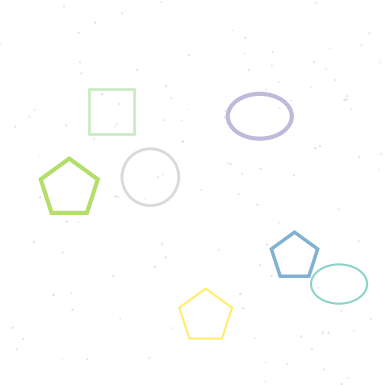[{"shape": "oval", "thickness": 1.5, "radius": 0.36, "center": [0.881, 0.262]}, {"shape": "oval", "thickness": 3, "radius": 0.42, "center": [0.675, 0.698]}, {"shape": "pentagon", "thickness": 2.5, "radius": 0.32, "center": [0.765, 0.334]}, {"shape": "pentagon", "thickness": 3, "radius": 0.39, "center": [0.18, 0.51]}, {"shape": "circle", "thickness": 2, "radius": 0.37, "center": [0.391, 0.54]}, {"shape": "square", "thickness": 2, "radius": 0.29, "center": [0.289, 0.711]}, {"shape": "pentagon", "thickness": 1.5, "radius": 0.36, "center": [0.534, 0.179]}]